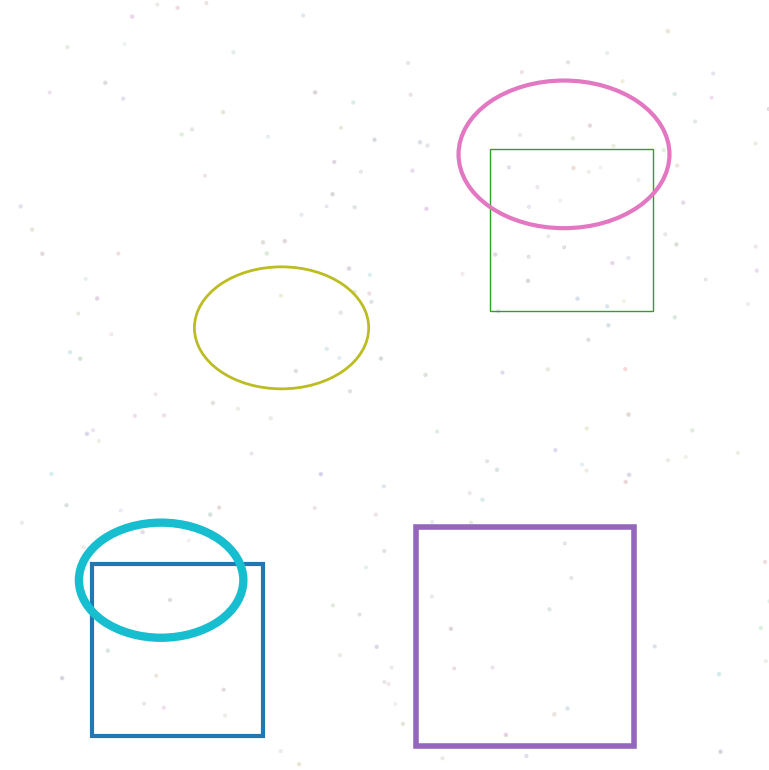[{"shape": "square", "thickness": 1.5, "radius": 0.56, "center": [0.23, 0.156]}, {"shape": "square", "thickness": 0.5, "radius": 0.53, "center": [0.742, 0.701]}, {"shape": "square", "thickness": 2, "radius": 0.71, "center": [0.682, 0.173]}, {"shape": "oval", "thickness": 1.5, "radius": 0.68, "center": [0.732, 0.8]}, {"shape": "oval", "thickness": 1, "radius": 0.57, "center": [0.366, 0.574]}, {"shape": "oval", "thickness": 3, "radius": 0.53, "center": [0.209, 0.246]}]